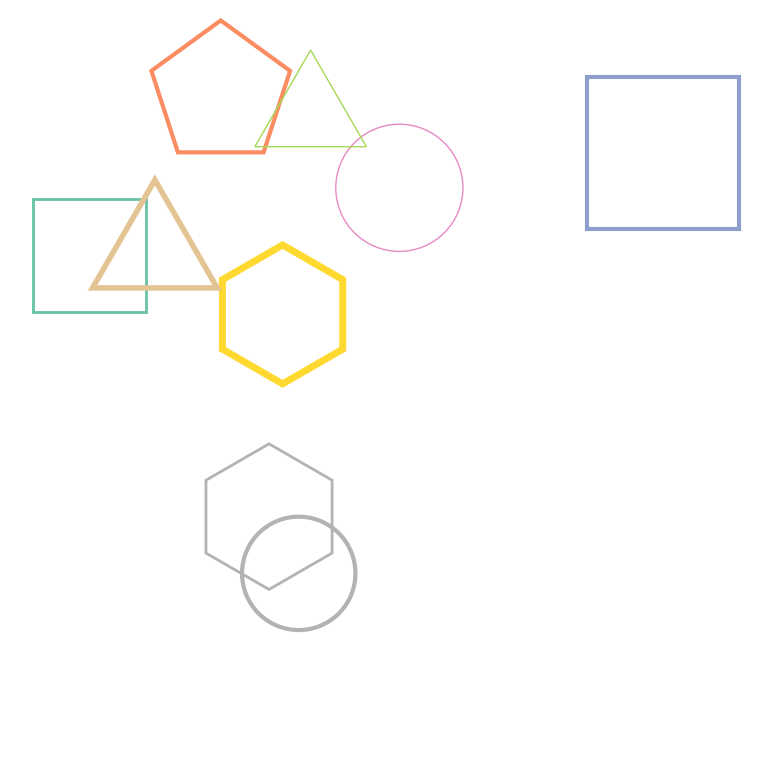[{"shape": "square", "thickness": 1, "radius": 0.37, "center": [0.116, 0.668]}, {"shape": "pentagon", "thickness": 1.5, "radius": 0.47, "center": [0.287, 0.879]}, {"shape": "square", "thickness": 1.5, "radius": 0.49, "center": [0.862, 0.801]}, {"shape": "circle", "thickness": 0.5, "radius": 0.41, "center": [0.519, 0.756]}, {"shape": "triangle", "thickness": 0.5, "radius": 0.42, "center": [0.403, 0.851]}, {"shape": "hexagon", "thickness": 2.5, "radius": 0.45, "center": [0.367, 0.592]}, {"shape": "triangle", "thickness": 2, "radius": 0.47, "center": [0.201, 0.673]}, {"shape": "circle", "thickness": 1.5, "radius": 0.37, "center": [0.388, 0.255]}, {"shape": "hexagon", "thickness": 1, "radius": 0.47, "center": [0.349, 0.329]}]